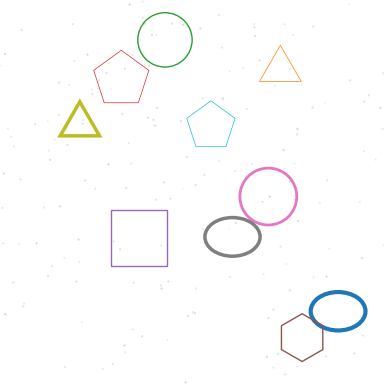[{"shape": "oval", "thickness": 3, "radius": 0.36, "center": [0.878, 0.192]}, {"shape": "triangle", "thickness": 0.5, "radius": 0.31, "center": [0.728, 0.82]}, {"shape": "circle", "thickness": 1, "radius": 0.35, "center": [0.428, 0.896]}, {"shape": "pentagon", "thickness": 0.5, "radius": 0.38, "center": [0.315, 0.794]}, {"shape": "square", "thickness": 1, "radius": 0.37, "center": [0.361, 0.381]}, {"shape": "hexagon", "thickness": 1, "radius": 0.31, "center": [0.785, 0.123]}, {"shape": "circle", "thickness": 2, "radius": 0.37, "center": [0.697, 0.489]}, {"shape": "oval", "thickness": 2.5, "radius": 0.36, "center": [0.604, 0.385]}, {"shape": "triangle", "thickness": 2.5, "radius": 0.29, "center": [0.207, 0.677]}, {"shape": "pentagon", "thickness": 0.5, "radius": 0.33, "center": [0.548, 0.672]}]